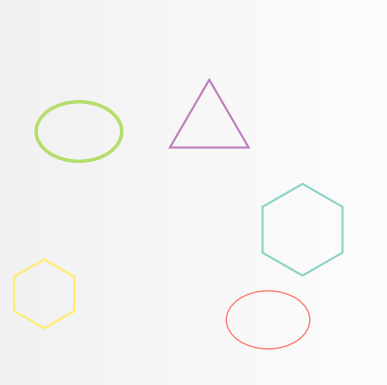[{"shape": "hexagon", "thickness": 1.5, "radius": 0.6, "center": [0.781, 0.403]}, {"shape": "oval", "thickness": 1, "radius": 0.54, "center": [0.692, 0.169]}, {"shape": "oval", "thickness": 2.5, "radius": 0.55, "center": [0.204, 0.658]}, {"shape": "triangle", "thickness": 1.5, "radius": 0.59, "center": [0.54, 0.676]}, {"shape": "hexagon", "thickness": 1.5, "radius": 0.45, "center": [0.114, 0.237]}]